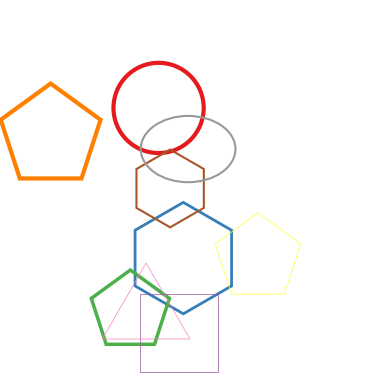[{"shape": "circle", "thickness": 3, "radius": 0.59, "center": [0.412, 0.72]}, {"shape": "hexagon", "thickness": 2, "radius": 0.72, "center": [0.476, 0.33]}, {"shape": "pentagon", "thickness": 2.5, "radius": 0.53, "center": [0.339, 0.192]}, {"shape": "square", "thickness": 0.5, "radius": 0.51, "center": [0.465, 0.135]}, {"shape": "pentagon", "thickness": 3, "radius": 0.68, "center": [0.132, 0.647]}, {"shape": "pentagon", "thickness": 0.5, "radius": 0.58, "center": [0.67, 0.33]}, {"shape": "hexagon", "thickness": 1.5, "radius": 0.5, "center": [0.442, 0.51]}, {"shape": "triangle", "thickness": 0.5, "radius": 0.66, "center": [0.38, 0.185]}, {"shape": "oval", "thickness": 1.5, "radius": 0.61, "center": [0.489, 0.613]}]